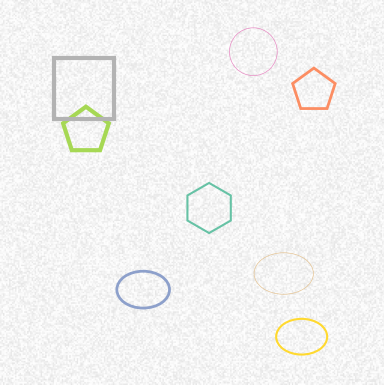[{"shape": "hexagon", "thickness": 1.5, "radius": 0.33, "center": [0.543, 0.46]}, {"shape": "pentagon", "thickness": 2, "radius": 0.29, "center": [0.815, 0.765]}, {"shape": "oval", "thickness": 2, "radius": 0.34, "center": [0.372, 0.248]}, {"shape": "circle", "thickness": 0.5, "radius": 0.31, "center": [0.658, 0.866]}, {"shape": "pentagon", "thickness": 3, "radius": 0.31, "center": [0.223, 0.66]}, {"shape": "oval", "thickness": 1.5, "radius": 0.33, "center": [0.784, 0.125]}, {"shape": "oval", "thickness": 0.5, "radius": 0.39, "center": [0.737, 0.29]}, {"shape": "square", "thickness": 3, "radius": 0.39, "center": [0.219, 0.771]}]